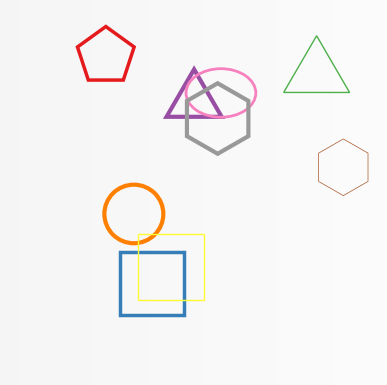[{"shape": "pentagon", "thickness": 2.5, "radius": 0.38, "center": [0.273, 0.854]}, {"shape": "square", "thickness": 2.5, "radius": 0.41, "center": [0.392, 0.263]}, {"shape": "triangle", "thickness": 1, "radius": 0.49, "center": [0.817, 0.809]}, {"shape": "triangle", "thickness": 3, "radius": 0.41, "center": [0.501, 0.738]}, {"shape": "circle", "thickness": 3, "radius": 0.38, "center": [0.345, 0.444]}, {"shape": "square", "thickness": 1, "radius": 0.43, "center": [0.441, 0.306]}, {"shape": "hexagon", "thickness": 0.5, "radius": 0.37, "center": [0.886, 0.565]}, {"shape": "oval", "thickness": 2, "radius": 0.45, "center": [0.57, 0.759]}, {"shape": "hexagon", "thickness": 3, "radius": 0.46, "center": [0.562, 0.692]}]